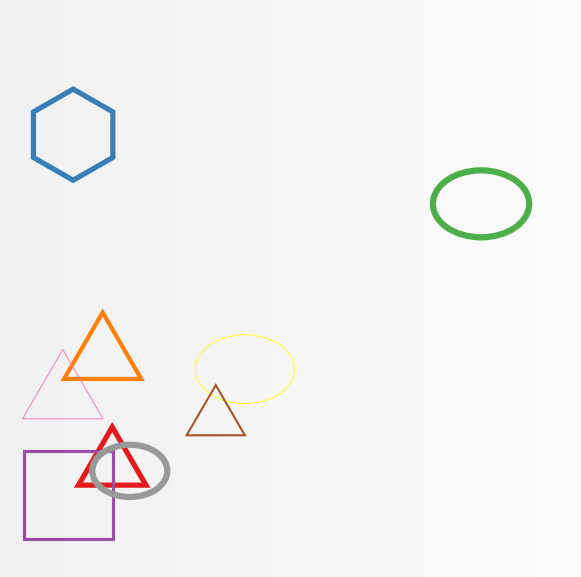[{"shape": "triangle", "thickness": 2.5, "radius": 0.34, "center": [0.193, 0.193]}, {"shape": "hexagon", "thickness": 2.5, "radius": 0.39, "center": [0.126, 0.766]}, {"shape": "oval", "thickness": 3, "radius": 0.41, "center": [0.828, 0.646]}, {"shape": "square", "thickness": 1.5, "radius": 0.38, "center": [0.118, 0.142]}, {"shape": "triangle", "thickness": 2, "radius": 0.38, "center": [0.177, 0.381]}, {"shape": "oval", "thickness": 0.5, "radius": 0.43, "center": [0.421, 0.36]}, {"shape": "triangle", "thickness": 1, "radius": 0.29, "center": [0.371, 0.274]}, {"shape": "triangle", "thickness": 0.5, "radius": 0.4, "center": [0.108, 0.314]}, {"shape": "oval", "thickness": 3, "radius": 0.32, "center": [0.223, 0.184]}]